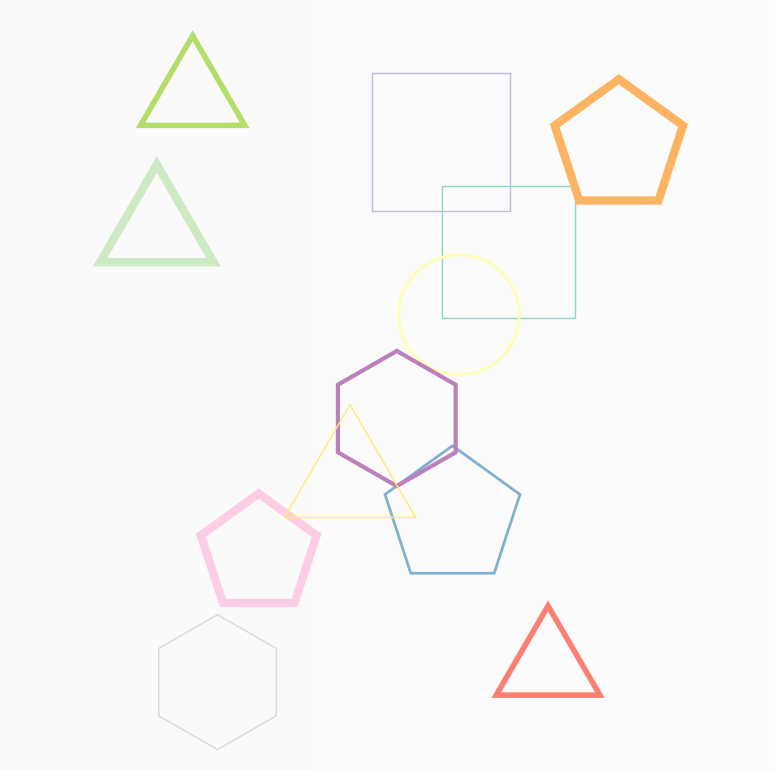[{"shape": "square", "thickness": 0.5, "radius": 0.43, "center": [0.656, 0.673]}, {"shape": "circle", "thickness": 1, "radius": 0.39, "center": [0.592, 0.591]}, {"shape": "square", "thickness": 0.5, "radius": 0.45, "center": [0.569, 0.815]}, {"shape": "triangle", "thickness": 2, "radius": 0.39, "center": [0.707, 0.136]}, {"shape": "pentagon", "thickness": 1, "radius": 0.46, "center": [0.584, 0.33]}, {"shape": "pentagon", "thickness": 3, "radius": 0.44, "center": [0.799, 0.81]}, {"shape": "triangle", "thickness": 2, "radius": 0.39, "center": [0.249, 0.876]}, {"shape": "pentagon", "thickness": 3, "radius": 0.39, "center": [0.334, 0.28]}, {"shape": "hexagon", "thickness": 0.5, "radius": 0.44, "center": [0.281, 0.114]}, {"shape": "hexagon", "thickness": 1.5, "radius": 0.44, "center": [0.512, 0.456]}, {"shape": "triangle", "thickness": 3, "radius": 0.42, "center": [0.202, 0.702]}, {"shape": "triangle", "thickness": 0.5, "radius": 0.49, "center": [0.452, 0.377]}]